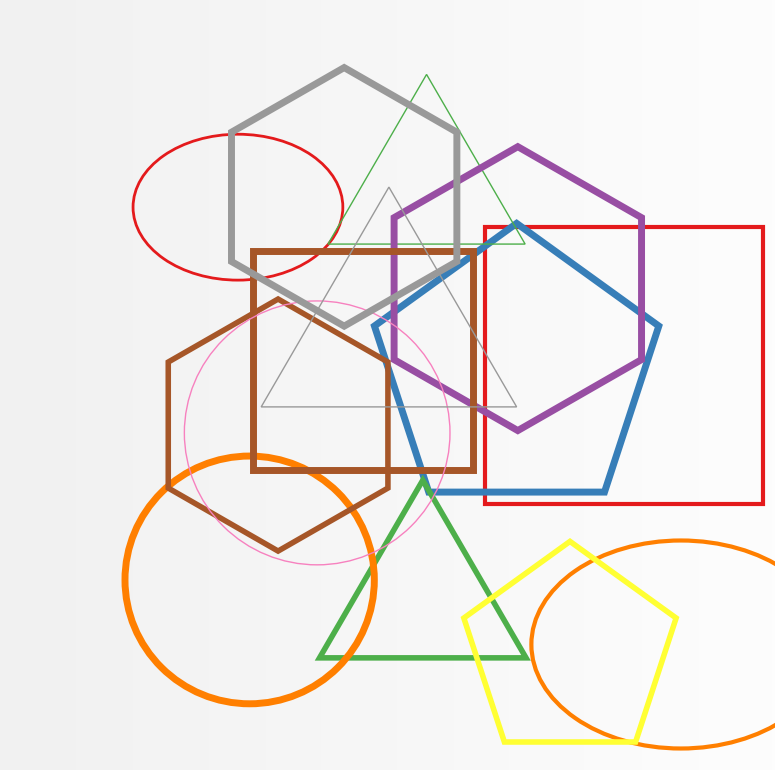[{"shape": "square", "thickness": 1.5, "radius": 0.9, "center": [0.805, 0.525]}, {"shape": "oval", "thickness": 1, "radius": 0.68, "center": [0.307, 0.731]}, {"shape": "pentagon", "thickness": 2.5, "radius": 0.96, "center": [0.667, 0.517]}, {"shape": "triangle", "thickness": 0.5, "radius": 0.73, "center": [0.55, 0.756]}, {"shape": "triangle", "thickness": 2, "radius": 0.77, "center": [0.546, 0.223]}, {"shape": "hexagon", "thickness": 2.5, "radius": 0.92, "center": [0.668, 0.625]}, {"shape": "oval", "thickness": 1.5, "radius": 0.96, "center": [0.879, 0.163]}, {"shape": "circle", "thickness": 2.5, "radius": 0.8, "center": [0.322, 0.247]}, {"shape": "pentagon", "thickness": 2, "radius": 0.72, "center": [0.735, 0.153]}, {"shape": "hexagon", "thickness": 2, "radius": 0.82, "center": [0.359, 0.448]}, {"shape": "square", "thickness": 2.5, "radius": 0.71, "center": [0.469, 0.532]}, {"shape": "circle", "thickness": 0.5, "radius": 0.86, "center": [0.409, 0.438]}, {"shape": "triangle", "thickness": 0.5, "radius": 0.95, "center": [0.502, 0.567]}, {"shape": "hexagon", "thickness": 2.5, "radius": 0.84, "center": [0.444, 0.744]}]